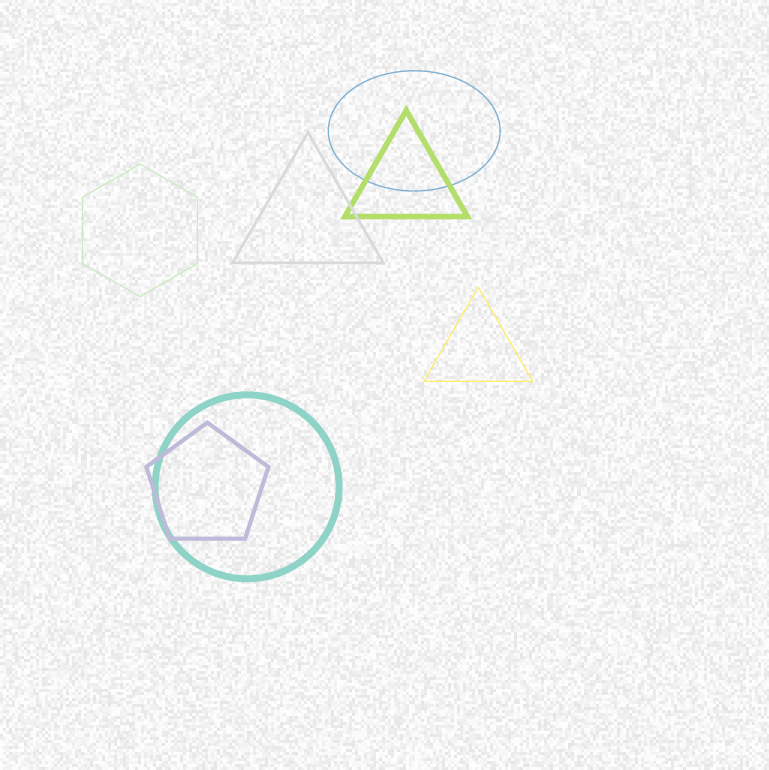[{"shape": "circle", "thickness": 2.5, "radius": 0.6, "center": [0.321, 0.368]}, {"shape": "pentagon", "thickness": 1.5, "radius": 0.42, "center": [0.269, 0.368]}, {"shape": "oval", "thickness": 0.5, "radius": 0.56, "center": [0.538, 0.83]}, {"shape": "triangle", "thickness": 2, "radius": 0.46, "center": [0.528, 0.765]}, {"shape": "triangle", "thickness": 1, "radius": 0.57, "center": [0.4, 0.715]}, {"shape": "hexagon", "thickness": 0.5, "radius": 0.43, "center": [0.182, 0.701]}, {"shape": "triangle", "thickness": 0.5, "radius": 0.41, "center": [0.621, 0.546]}]